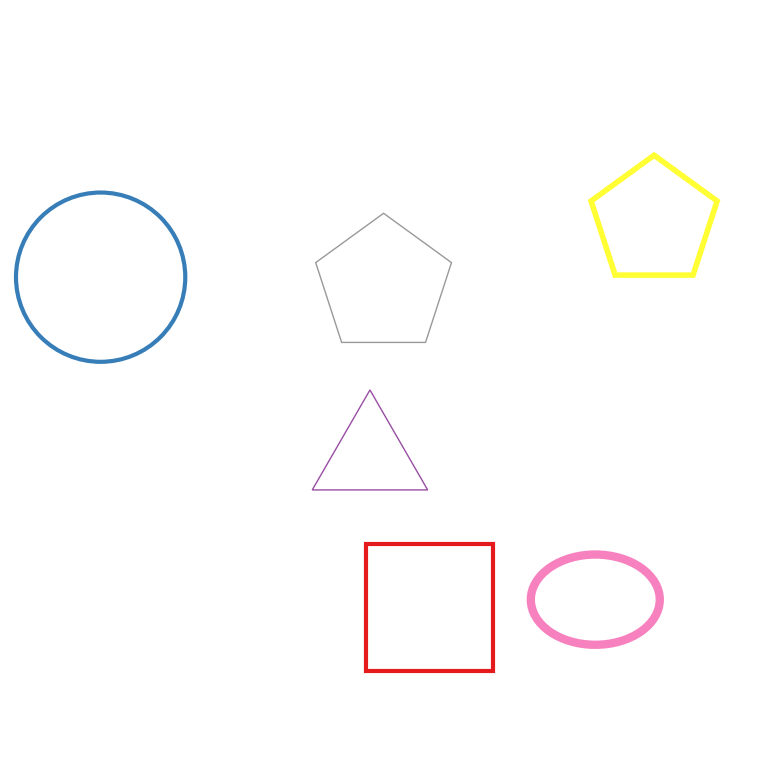[{"shape": "square", "thickness": 1.5, "radius": 0.41, "center": [0.558, 0.211]}, {"shape": "circle", "thickness": 1.5, "radius": 0.55, "center": [0.131, 0.64]}, {"shape": "triangle", "thickness": 0.5, "radius": 0.43, "center": [0.48, 0.407]}, {"shape": "pentagon", "thickness": 2, "radius": 0.43, "center": [0.849, 0.712]}, {"shape": "oval", "thickness": 3, "radius": 0.42, "center": [0.773, 0.221]}, {"shape": "pentagon", "thickness": 0.5, "radius": 0.46, "center": [0.498, 0.63]}]